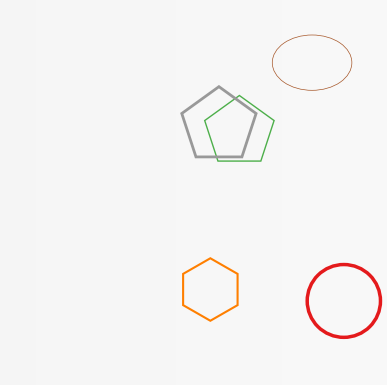[{"shape": "circle", "thickness": 2.5, "radius": 0.47, "center": [0.887, 0.218]}, {"shape": "pentagon", "thickness": 1, "radius": 0.47, "center": [0.618, 0.658]}, {"shape": "hexagon", "thickness": 1.5, "radius": 0.41, "center": [0.543, 0.248]}, {"shape": "oval", "thickness": 0.5, "radius": 0.51, "center": [0.805, 0.837]}, {"shape": "pentagon", "thickness": 2, "radius": 0.5, "center": [0.565, 0.674]}]